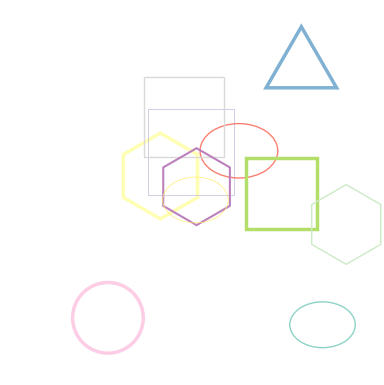[{"shape": "oval", "thickness": 1, "radius": 0.43, "center": [0.838, 0.156]}, {"shape": "hexagon", "thickness": 2.5, "radius": 0.56, "center": [0.417, 0.543]}, {"shape": "square", "thickness": 0.5, "radius": 0.56, "center": [0.497, 0.606]}, {"shape": "oval", "thickness": 1, "radius": 0.5, "center": [0.621, 0.608]}, {"shape": "triangle", "thickness": 2.5, "radius": 0.53, "center": [0.783, 0.825]}, {"shape": "square", "thickness": 2.5, "radius": 0.46, "center": [0.731, 0.498]}, {"shape": "circle", "thickness": 2.5, "radius": 0.46, "center": [0.28, 0.174]}, {"shape": "square", "thickness": 1, "radius": 0.52, "center": [0.479, 0.696]}, {"shape": "hexagon", "thickness": 1.5, "radius": 0.5, "center": [0.511, 0.515]}, {"shape": "hexagon", "thickness": 1, "radius": 0.52, "center": [0.899, 0.417]}, {"shape": "oval", "thickness": 0.5, "radius": 0.43, "center": [0.508, 0.481]}]